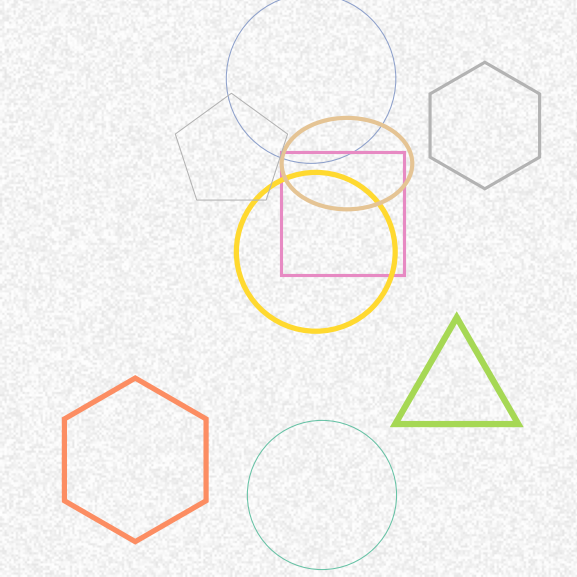[{"shape": "circle", "thickness": 0.5, "radius": 0.65, "center": [0.558, 0.142]}, {"shape": "hexagon", "thickness": 2.5, "radius": 0.71, "center": [0.234, 0.203]}, {"shape": "circle", "thickness": 0.5, "radius": 0.73, "center": [0.539, 0.863]}, {"shape": "square", "thickness": 1.5, "radius": 0.53, "center": [0.593, 0.63]}, {"shape": "triangle", "thickness": 3, "radius": 0.62, "center": [0.791, 0.326]}, {"shape": "circle", "thickness": 2.5, "radius": 0.69, "center": [0.547, 0.563]}, {"shape": "oval", "thickness": 2, "radius": 0.57, "center": [0.601, 0.716]}, {"shape": "pentagon", "thickness": 0.5, "radius": 0.51, "center": [0.401, 0.735]}, {"shape": "hexagon", "thickness": 1.5, "radius": 0.55, "center": [0.84, 0.782]}]